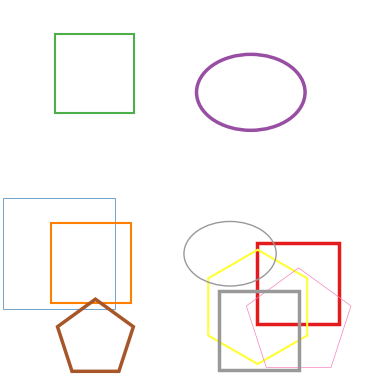[{"shape": "square", "thickness": 2.5, "radius": 0.53, "center": [0.774, 0.264]}, {"shape": "square", "thickness": 0.5, "radius": 0.73, "center": [0.153, 0.341]}, {"shape": "square", "thickness": 1.5, "radius": 0.51, "center": [0.245, 0.808]}, {"shape": "oval", "thickness": 2.5, "radius": 0.7, "center": [0.651, 0.76]}, {"shape": "square", "thickness": 1.5, "radius": 0.52, "center": [0.236, 0.317]}, {"shape": "hexagon", "thickness": 1.5, "radius": 0.74, "center": [0.669, 0.203]}, {"shape": "pentagon", "thickness": 2.5, "radius": 0.52, "center": [0.248, 0.119]}, {"shape": "pentagon", "thickness": 0.5, "radius": 0.71, "center": [0.776, 0.161]}, {"shape": "oval", "thickness": 1, "radius": 0.6, "center": [0.598, 0.341]}, {"shape": "square", "thickness": 2.5, "radius": 0.52, "center": [0.672, 0.142]}]